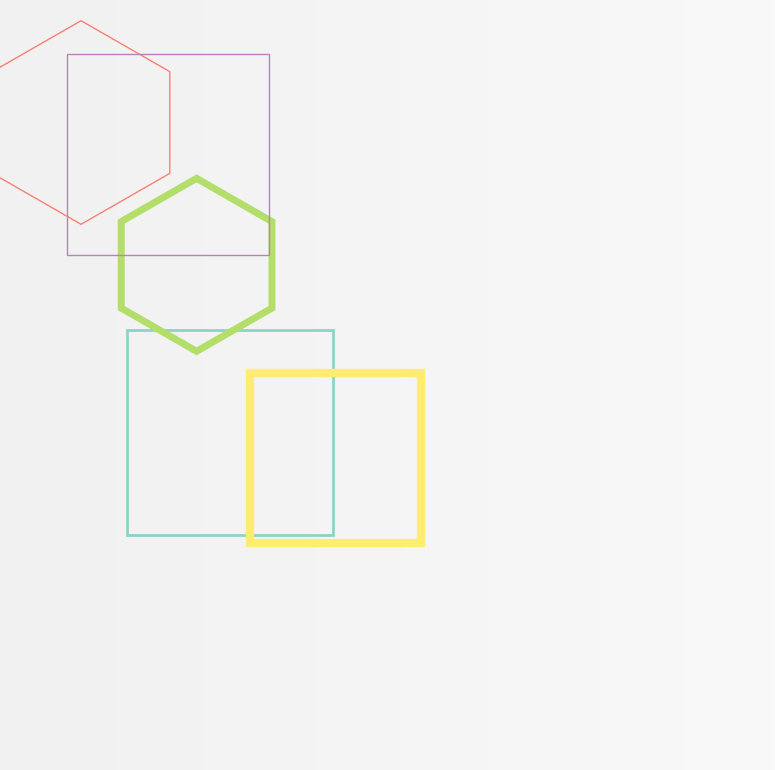[{"shape": "square", "thickness": 1, "radius": 0.66, "center": [0.296, 0.438]}, {"shape": "hexagon", "thickness": 0.5, "radius": 0.66, "center": [0.105, 0.841]}, {"shape": "hexagon", "thickness": 2.5, "radius": 0.56, "center": [0.254, 0.656]}, {"shape": "square", "thickness": 0.5, "radius": 0.65, "center": [0.217, 0.799]}, {"shape": "square", "thickness": 3, "radius": 0.55, "center": [0.433, 0.405]}]